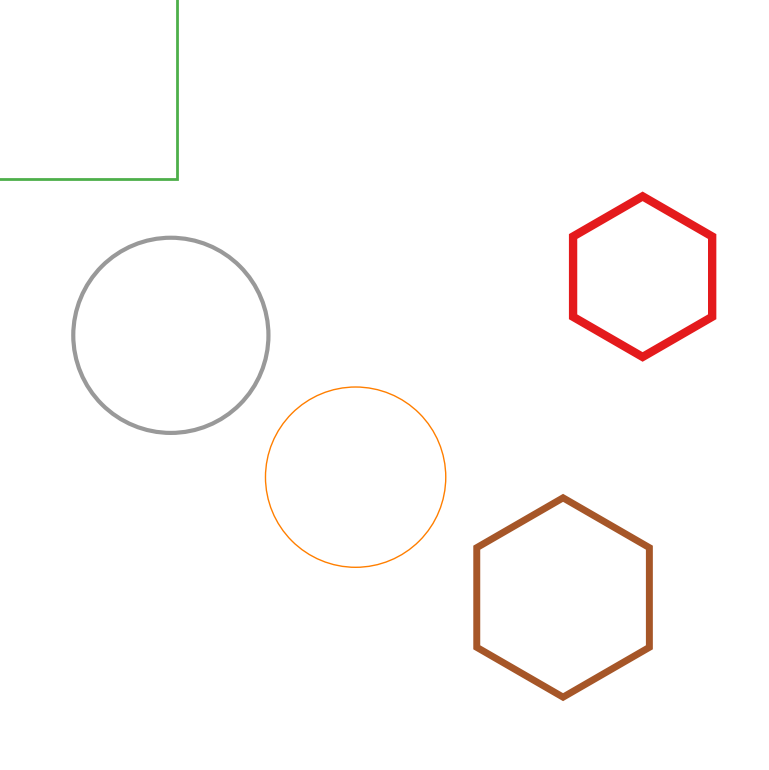[{"shape": "hexagon", "thickness": 3, "radius": 0.52, "center": [0.835, 0.641]}, {"shape": "square", "thickness": 1, "radius": 0.63, "center": [0.104, 0.893]}, {"shape": "circle", "thickness": 0.5, "radius": 0.59, "center": [0.462, 0.38]}, {"shape": "hexagon", "thickness": 2.5, "radius": 0.65, "center": [0.731, 0.224]}, {"shape": "circle", "thickness": 1.5, "radius": 0.63, "center": [0.222, 0.565]}]